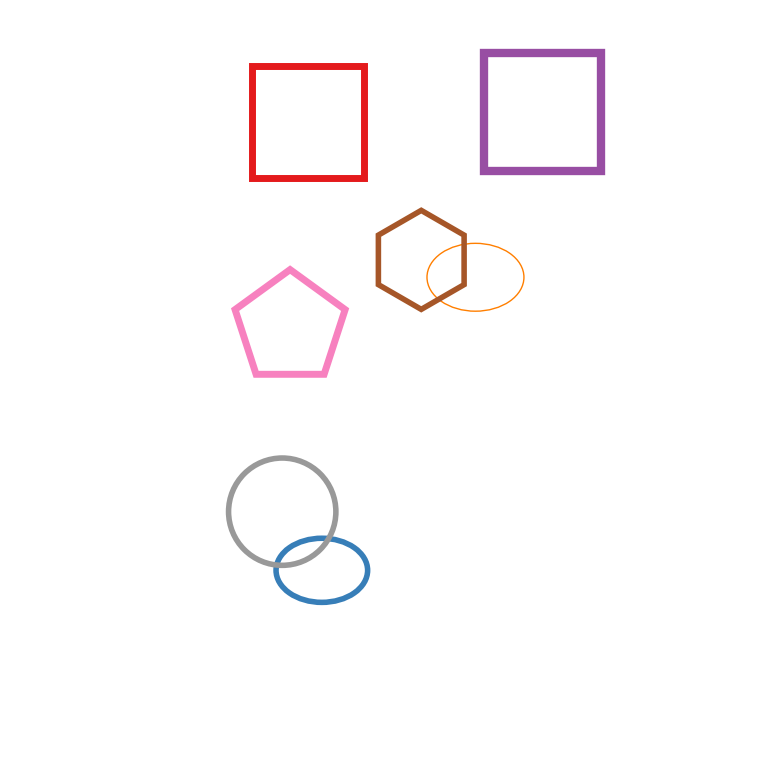[{"shape": "square", "thickness": 2.5, "radius": 0.36, "center": [0.4, 0.842]}, {"shape": "oval", "thickness": 2, "radius": 0.3, "center": [0.418, 0.259]}, {"shape": "square", "thickness": 3, "radius": 0.38, "center": [0.704, 0.854]}, {"shape": "oval", "thickness": 0.5, "radius": 0.31, "center": [0.617, 0.64]}, {"shape": "hexagon", "thickness": 2, "radius": 0.32, "center": [0.547, 0.662]}, {"shape": "pentagon", "thickness": 2.5, "radius": 0.38, "center": [0.377, 0.575]}, {"shape": "circle", "thickness": 2, "radius": 0.35, "center": [0.367, 0.335]}]